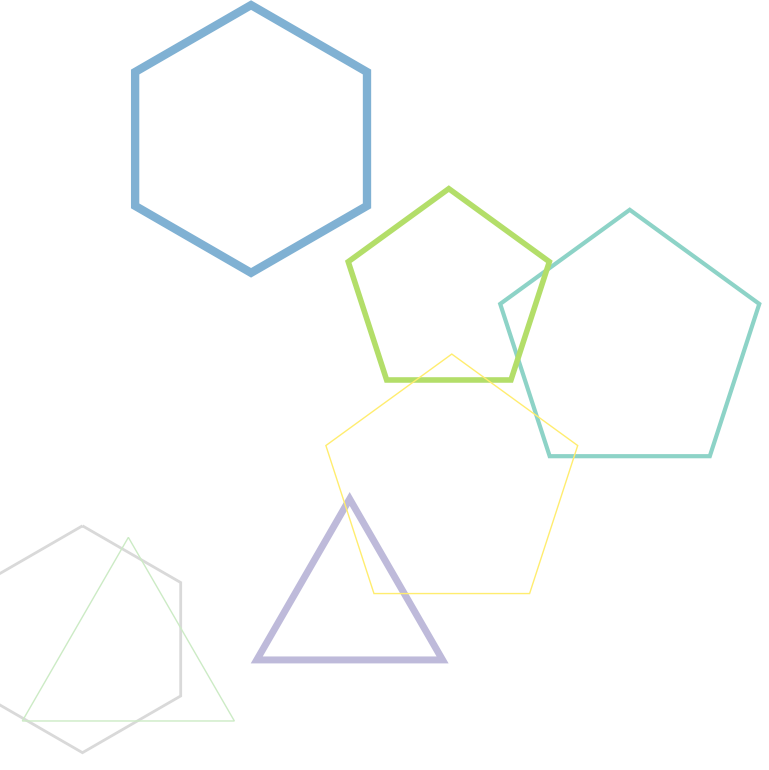[{"shape": "pentagon", "thickness": 1.5, "radius": 0.88, "center": [0.818, 0.551]}, {"shape": "triangle", "thickness": 2.5, "radius": 0.7, "center": [0.454, 0.213]}, {"shape": "hexagon", "thickness": 3, "radius": 0.87, "center": [0.326, 0.82]}, {"shape": "pentagon", "thickness": 2, "radius": 0.69, "center": [0.583, 0.618]}, {"shape": "hexagon", "thickness": 1, "radius": 0.74, "center": [0.107, 0.17]}, {"shape": "triangle", "thickness": 0.5, "radius": 0.79, "center": [0.167, 0.143]}, {"shape": "pentagon", "thickness": 0.5, "radius": 0.86, "center": [0.587, 0.368]}]